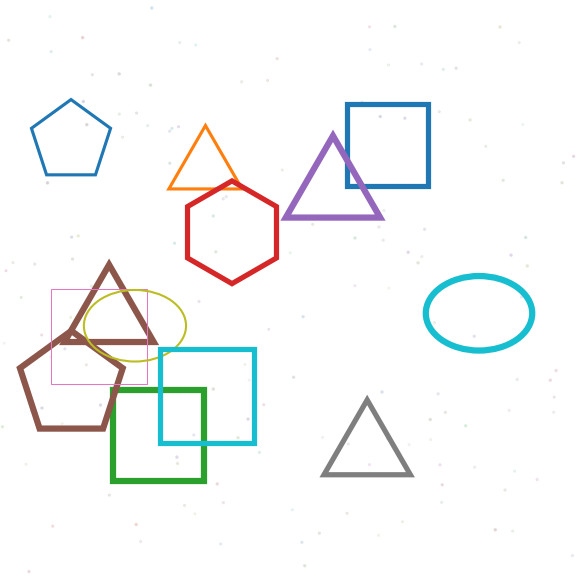[{"shape": "pentagon", "thickness": 1.5, "radius": 0.36, "center": [0.123, 0.755]}, {"shape": "square", "thickness": 2.5, "radius": 0.35, "center": [0.671, 0.747]}, {"shape": "triangle", "thickness": 1.5, "radius": 0.37, "center": [0.356, 0.709]}, {"shape": "square", "thickness": 3, "radius": 0.39, "center": [0.275, 0.246]}, {"shape": "hexagon", "thickness": 2.5, "radius": 0.44, "center": [0.402, 0.597]}, {"shape": "triangle", "thickness": 3, "radius": 0.47, "center": [0.577, 0.67]}, {"shape": "pentagon", "thickness": 3, "radius": 0.47, "center": [0.124, 0.333]}, {"shape": "triangle", "thickness": 3, "radius": 0.45, "center": [0.189, 0.451]}, {"shape": "square", "thickness": 0.5, "radius": 0.41, "center": [0.172, 0.416]}, {"shape": "triangle", "thickness": 2.5, "radius": 0.43, "center": [0.636, 0.22]}, {"shape": "oval", "thickness": 1, "radius": 0.44, "center": [0.234, 0.435]}, {"shape": "oval", "thickness": 3, "radius": 0.46, "center": [0.829, 0.457]}, {"shape": "square", "thickness": 2.5, "radius": 0.41, "center": [0.358, 0.313]}]